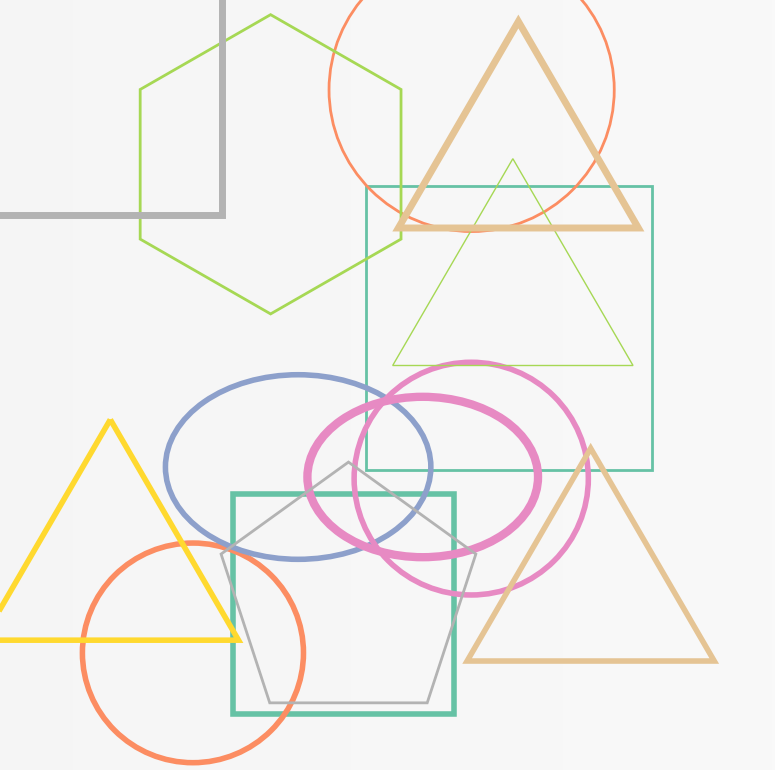[{"shape": "square", "thickness": 2, "radius": 0.71, "center": [0.443, 0.216]}, {"shape": "square", "thickness": 1, "radius": 0.92, "center": [0.657, 0.574]}, {"shape": "circle", "thickness": 2, "radius": 0.71, "center": [0.249, 0.152]}, {"shape": "circle", "thickness": 1, "radius": 0.92, "center": [0.609, 0.883]}, {"shape": "oval", "thickness": 2, "radius": 0.86, "center": [0.385, 0.393]}, {"shape": "oval", "thickness": 3, "radius": 0.74, "center": [0.545, 0.381]}, {"shape": "circle", "thickness": 2, "radius": 0.76, "center": [0.608, 0.378]}, {"shape": "triangle", "thickness": 0.5, "radius": 0.9, "center": [0.662, 0.615]}, {"shape": "hexagon", "thickness": 1, "radius": 0.97, "center": [0.349, 0.787]}, {"shape": "triangle", "thickness": 2, "radius": 0.96, "center": [0.142, 0.264]}, {"shape": "triangle", "thickness": 2.5, "radius": 0.89, "center": [0.669, 0.793]}, {"shape": "triangle", "thickness": 2, "radius": 0.92, "center": [0.762, 0.234]}, {"shape": "square", "thickness": 2.5, "radius": 0.73, "center": [0.14, 0.868]}, {"shape": "pentagon", "thickness": 1, "radius": 0.86, "center": [0.45, 0.227]}]